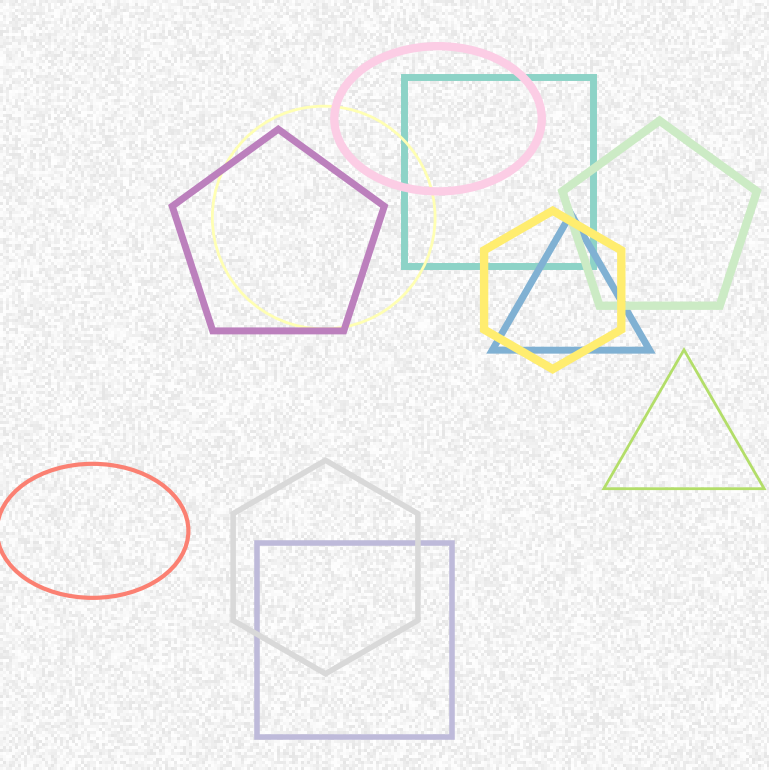[{"shape": "square", "thickness": 2.5, "radius": 0.61, "center": [0.648, 0.777]}, {"shape": "circle", "thickness": 1, "radius": 0.72, "center": [0.42, 0.717]}, {"shape": "square", "thickness": 2, "radius": 0.63, "center": [0.46, 0.169]}, {"shape": "oval", "thickness": 1.5, "radius": 0.62, "center": [0.12, 0.311]}, {"shape": "triangle", "thickness": 2.5, "radius": 0.59, "center": [0.741, 0.604]}, {"shape": "triangle", "thickness": 1, "radius": 0.6, "center": [0.888, 0.425]}, {"shape": "oval", "thickness": 3, "radius": 0.67, "center": [0.569, 0.846]}, {"shape": "hexagon", "thickness": 2, "radius": 0.69, "center": [0.423, 0.264]}, {"shape": "pentagon", "thickness": 2.5, "radius": 0.72, "center": [0.361, 0.687]}, {"shape": "pentagon", "thickness": 3, "radius": 0.66, "center": [0.857, 0.71]}, {"shape": "hexagon", "thickness": 3, "radius": 0.51, "center": [0.718, 0.623]}]